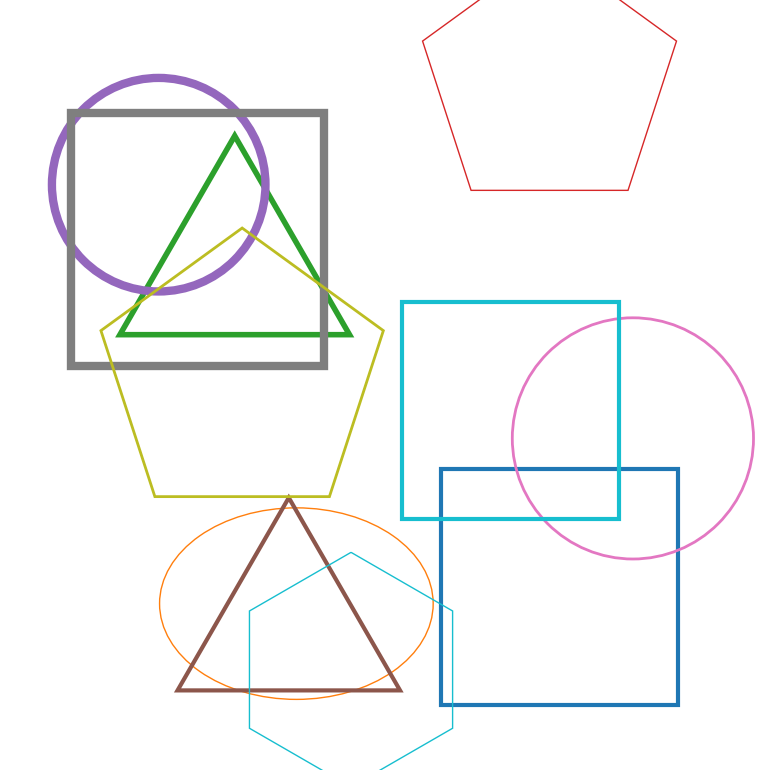[{"shape": "square", "thickness": 1.5, "radius": 0.77, "center": [0.727, 0.237]}, {"shape": "oval", "thickness": 0.5, "radius": 0.89, "center": [0.385, 0.216]}, {"shape": "triangle", "thickness": 2, "radius": 0.86, "center": [0.305, 0.651]}, {"shape": "pentagon", "thickness": 0.5, "radius": 0.87, "center": [0.714, 0.893]}, {"shape": "circle", "thickness": 3, "radius": 0.69, "center": [0.206, 0.76]}, {"shape": "triangle", "thickness": 1.5, "radius": 0.83, "center": [0.375, 0.187]}, {"shape": "circle", "thickness": 1, "radius": 0.78, "center": [0.822, 0.431]}, {"shape": "square", "thickness": 3, "radius": 0.82, "center": [0.256, 0.689]}, {"shape": "pentagon", "thickness": 1, "radius": 0.96, "center": [0.314, 0.511]}, {"shape": "square", "thickness": 1.5, "radius": 0.7, "center": [0.662, 0.467]}, {"shape": "hexagon", "thickness": 0.5, "radius": 0.76, "center": [0.456, 0.13]}]